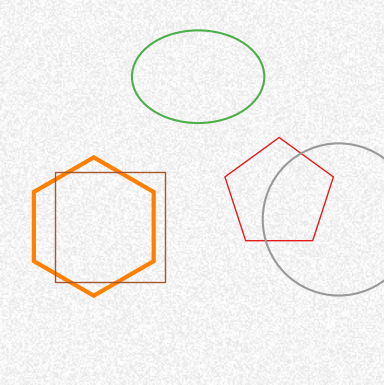[{"shape": "pentagon", "thickness": 1, "radius": 0.74, "center": [0.725, 0.495]}, {"shape": "oval", "thickness": 1.5, "radius": 0.86, "center": [0.515, 0.801]}, {"shape": "hexagon", "thickness": 3, "radius": 0.9, "center": [0.244, 0.412]}, {"shape": "square", "thickness": 1, "radius": 0.72, "center": [0.285, 0.41]}, {"shape": "circle", "thickness": 1.5, "radius": 0.99, "center": [0.88, 0.43]}]